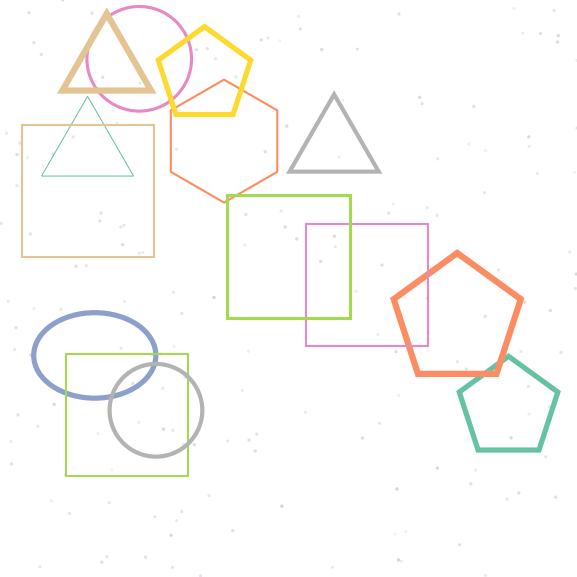[{"shape": "triangle", "thickness": 0.5, "radius": 0.46, "center": [0.152, 0.74]}, {"shape": "pentagon", "thickness": 2.5, "radius": 0.45, "center": [0.881, 0.292]}, {"shape": "pentagon", "thickness": 3, "radius": 0.58, "center": [0.792, 0.445]}, {"shape": "hexagon", "thickness": 1, "radius": 0.53, "center": [0.388, 0.755]}, {"shape": "oval", "thickness": 2.5, "radius": 0.53, "center": [0.164, 0.384]}, {"shape": "circle", "thickness": 1.5, "radius": 0.45, "center": [0.241, 0.897]}, {"shape": "square", "thickness": 1, "radius": 0.53, "center": [0.636, 0.505]}, {"shape": "square", "thickness": 1, "radius": 0.53, "center": [0.22, 0.281]}, {"shape": "square", "thickness": 1.5, "radius": 0.53, "center": [0.5, 0.554]}, {"shape": "pentagon", "thickness": 2.5, "radius": 0.42, "center": [0.354, 0.869]}, {"shape": "square", "thickness": 1, "radius": 0.57, "center": [0.153, 0.668]}, {"shape": "triangle", "thickness": 3, "radius": 0.44, "center": [0.185, 0.887]}, {"shape": "circle", "thickness": 2, "radius": 0.4, "center": [0.27, 0.289]}, {"shape": "triangle", "thickness": 2, "radius": 0.45, "center": [0.579, 0.746]}]